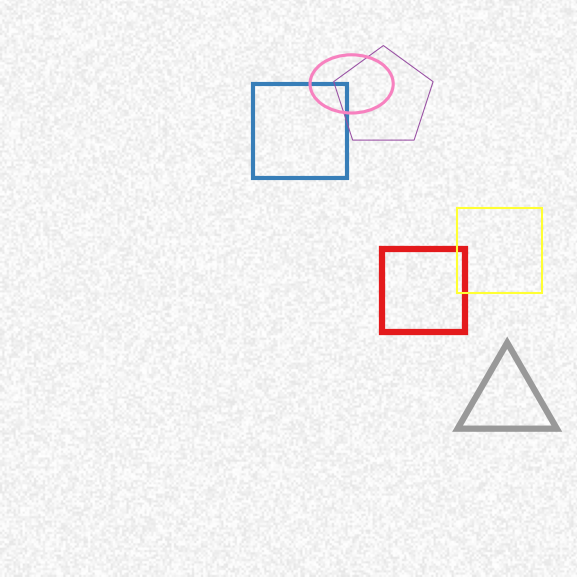[{"shape": "square", "thickness": 3, "radius": 0.36, "center": [0.734, 0.497]}, {"shape": "square", "thickness": 2, "radius": 0.41, "center": [0.52, 0.772]}, {"shape": "pentagon", "thickness": 0.5, "radius": 0.45, "center": [0.664, 0.83]}, {"shape": "square", "thickness": 1, "radius": 0.37, "center": [0.865, 0.566]}, {"shape": "oval", "thickness": 1.5, "radius": 0.36, "center": [0.609, 0.854]}, {"shape": "triangle", "thickness": 3, "radius": 0.5, "center": [0.878, 0.306]}]